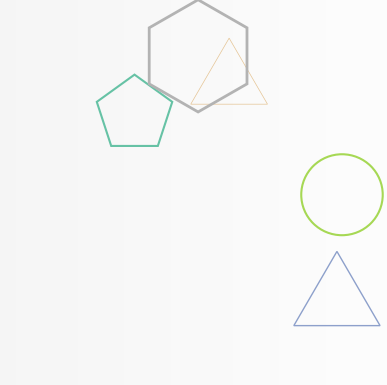[{"shape": "pentagon", "thickness": 1.5, "radius": 0.51, "center": [0.347, 0.704]}, {"shape": "triangle", "thickness": 1, "radius": 0.64, "center": [0.87, 0.218]}, {"shape": "circle", "thickness": 1.5, "radius": 0.53, "center": [0.883, 0.494]}, {"shape": "triangle", "thickness": 0.5, "radius": 0.57, "center": [0.591, 0.787]}, {"shape": "hexagon", "thickness": 2, "radius": 0.73, "center": [0.511, 0.855]}]